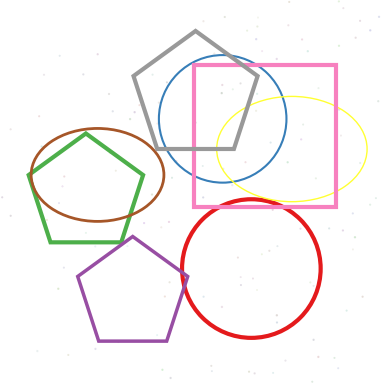[{"shape": "circle", "thickness": 3, "radius": 0.9, "center": [0.653, 0.302]}, {"shape": "circle", "thickness": 1.5, "radius": 0.83, "center": [0.578, 0.691]}, {"shape": "pentagon", "thickness": 3, "radius": 0.78, "center": [0.223, 0.497]}, {"shape": "pentagon", "thickness": 2.5, "radius": 0.75, "center": [0.345, 0.235]}, {"shape": "oval", "thickness": 1, "radius": 0.98, "center": [0.758, 0.613]}, {"shape": "oval", "thickness": 2, "radius": 0.86, "center": [0.253, 0.546]}, {"shape": "square", "thickness": 3, "radius": 0.92, "center": [0.689, 0.646]}, {"shape": "pentagon", "thickness": 3, "radius": 0.85, "center": [0.508, 0.75]}]